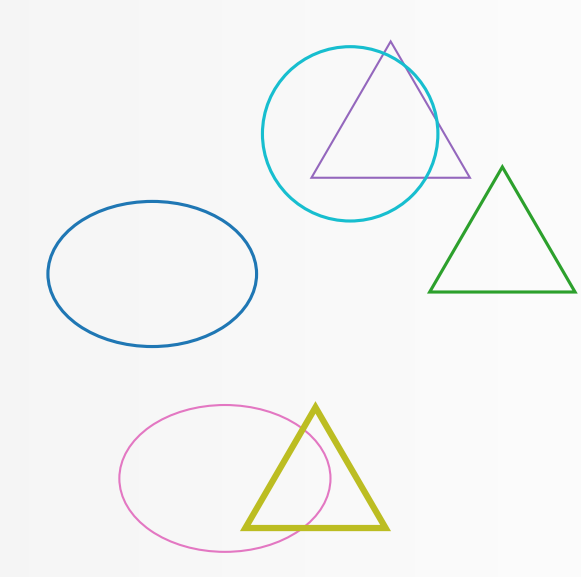[{"shape": "oval", "thickness": 1.5, "radius": 0.9, "center": [0.262, 0.525]}, {"shape": "triangle", "thickness": 1.5, "radius": 0.72, "center": [0.864, 0.566]}, {"shape": "triangle", "thickness": 1, "radius": 0.79, "center": [0.672, 0.77]}, {"shape": "oval", "thickness": 1, "radius": 0.91, "center": [0.387, 0.171]}, {"shape": "triangle", "thickness": 3, "radius": 0.7, "center": [0.543, 0.154]}, {"shape": "circle", "thickness": 1.5, "radius": 0.75, "center": [0.602, 0.767]}]